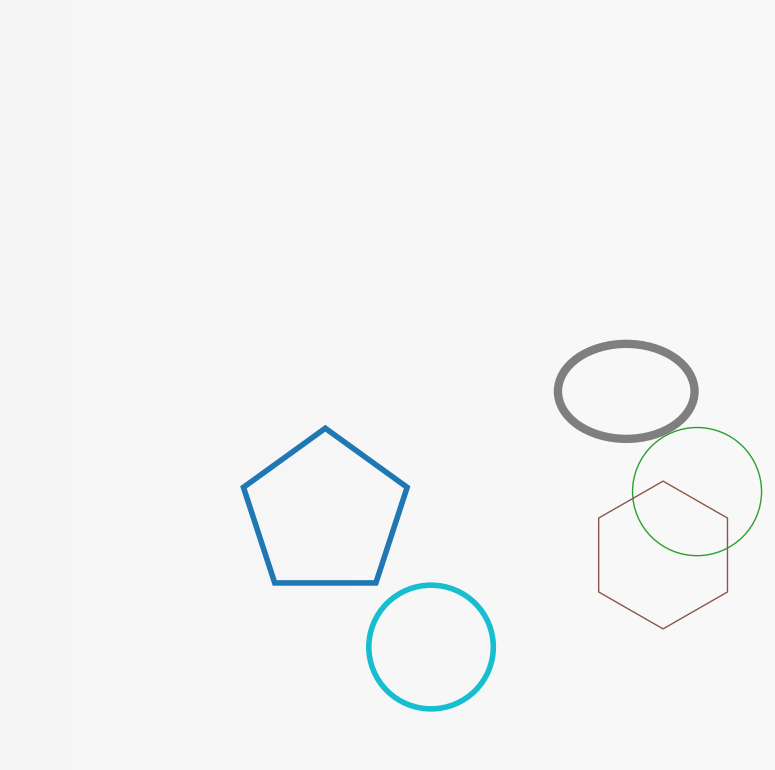[{"shape": "pentagon", "thickness": 2, "radius": 0.56, "center": [0.42, 0.333]}, {"shape": "circle", "thickness": 0.5, "radius": 0.42, "center": [0.899, 0.362]}, {"shape": "hexagon", "thickness": 0.5, "radius": 0.48, "center": [0.856, 0.279]}, {"shape": "oval", "thickness": 3, "radius": 0.44, "center": [0.808, 0.492]}, {"shape": "circle", "thickness": 2, "radius": 0.4, "center": [0.556, 0.16]}]